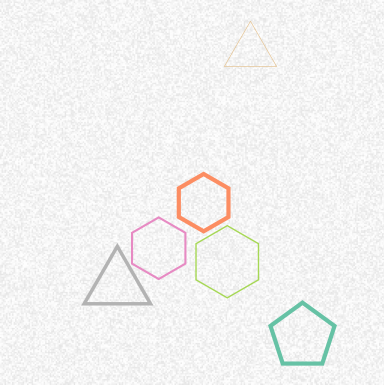[{"shape": "pentagon", "thickness": 3, "radius": 0.44, "center": [0.786, 0.126]}, {"shape": "hexagon", "thickness": 3, "radius": 0.37, "center": [0.529, 0.474]}, {"shape": "hexagon", "thickness": 1.5, "radius": 0.4, "center": [0.412, 0.355]}, {"shape": "hexagon", "thickness": 1, "radius": 0.47, "center": [0.59, 0.32]}, {"shape": "triangle", "thickness": 0.5, "radius": 0.39, "center": [0.651, 0.866]}, {"shape": "triangle", "thickness": 2.5, "radius": 0.5, "center": [0.305, 0.261]}]